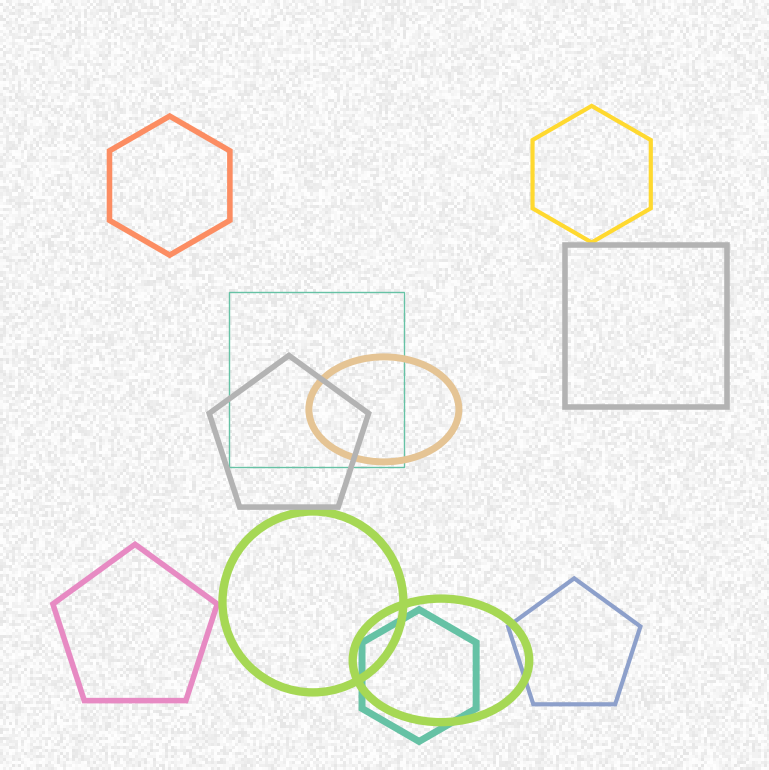[{"shape": "square", "thickness": 0.5, "radius": 0.57, "center": [0.411, 0.507]}, {"shape": "hexagon", "thickness": 2.5, "radius": 0.43, "center": [0.544, 0.123]}, {"shape": "hexagon", "thickness": 2, "radius": 0.45, "center": [0.22, 0.759]}, {"shape": "pentagon", "thickness": 1.5, "radius": 0.45, "center": [0.746, 0.158]}, {"shape": "pentagon", "thickness": 2, "radius": 0.56, "center": [0.175, 0.181]}, {"shape": "oval", "thickness": 3, "radius": 0.57, "center": [0.573, 0.142]}, {"shape": "circle", "thickness": 3, "radius": 0.59, "center": [0.406, 0.218]}, {"shape": "hexagon", "thickness": 1.5, "radius": 0.44, "center": [0.768, 0.774]}, {"shape": "oval", "thickness": 2.5, "radius": 0.49, "center": [0.499, 0.468]}, {"shape": "pentagon", "thickness": 2, "radius": 0.54, "center": [0.375, 0.43]}, {"shape": "square", "thickness": 2, "radius": 0.52, "center": [0.839, 0.577]}]